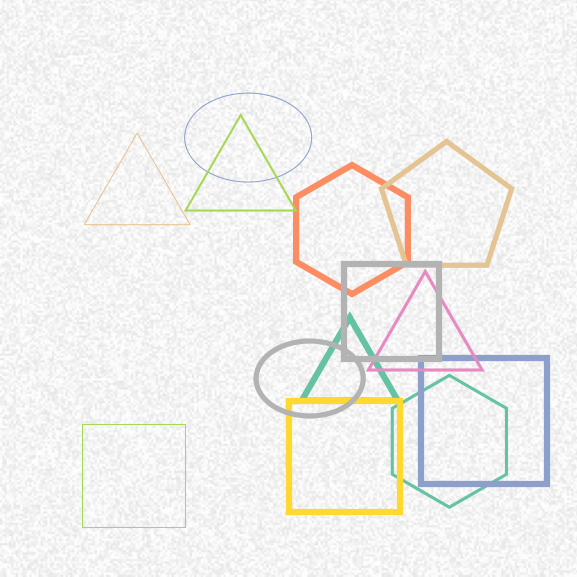[{"shape": "hexagon", "thickness": 1.5, "radius": 0.57, "center": [0.778, 0.235]}, {"shape": "triangle", "thickness": 3, "radius": 0.48, "center": [0.606, 0.353]}, {"shape": "hexagon", "thickness": 3, "radius": 0.56, "center": [0.61, 0.602]}, {"shape": "oval", "thickness": 0.5, "radius": 0.55, "center": [0.43, 0.761]}, {"shape": "square", "thickness": 3, "radius": 0.55, "center": [0.838, 0.27]}, {"shape": "triangle", "thickness": 1.5, "radius": 0.57, "center": [0.736, 0.415]}, {"shape": "triangle", "thickness": 1, "radius": 0.55, "center": [0.417, 0.69]}, {"shape": "square", "thickness": 0.5, "radius": 0.45, "center": [0.232, 0.176]}, {"shape": "square", "thickness": 3, "radius": 0.48, "center": [0.596, 0.209]}, {"shape": "triangle", "thickness": 0.5, "radius": 0.53, "center": [0.238, 0.663]}, {"shape": "pentagon", "thickness": 2.5, "radius": 0.59, "center": [0.773, 0.636]}, {"shape": "square", "thickness": 3, "radius": 0.41, "center": [0.678, 0.459]}, {"shape": "oval", "thickness": 2.5, "radius": 0.46, "center": [0.536, 0.344]}]